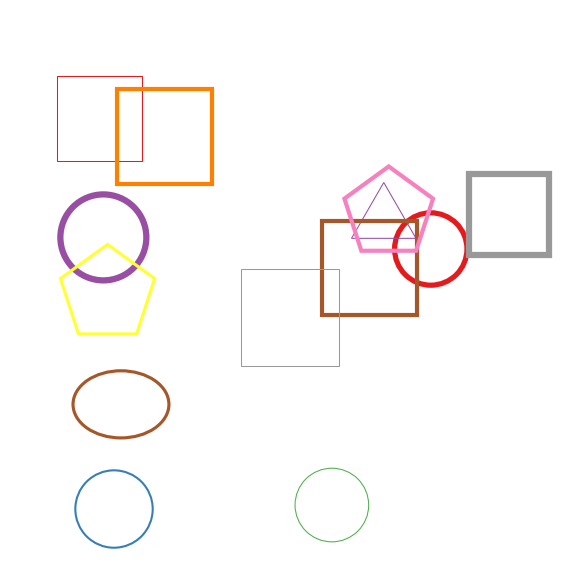[{"shape": "square", "thickness": 0.5, "radius": 0.37, "center": [0.172, 0.794]}, {"shape": "circle", "thickness": 2.5, "radius": 0.31, "center": [0.746, 0.568]}, {"shape": "circle", "thickness": 1, "radius": 0.33, "center": [0.197, 0.118]}, {"shape": "circle", "thickness": 0.5, "radius": 0.32, "center": [0.575, 0.125]}, {"shape": "circle", "thickness": 3, "radius": 0.37, "center": [0.179, 0.588]}, {"shape": "triangle", "thickness": 0.5, "radius": 0.32, "center": [0.665, 0.619]}, {"shape": "square", "thickness": 2, "radius": 0.41, "center": [0.286, 0.763]}, {"shape": "pentagon", "thickness": 1.5, "radius": 0.43, "center": [0.186, 0.49]}, {"shape": "square", "thickness": 2, "radius": 0.41, "center": [0.64, 0.535]}, {"shape": "oval", "thickness": 1.5, "radius": 0.42, "center": [0.209, 0.299]}, {"shape": "pentagon", "thickness": 2, "radius": 0.4, "center": [0.673, 0.63]}, {"shape": "square", "thickness": 3, "radius": 0.35, "center": [0.882, 0.628]}, {"shape": "square", "thickness": 0.5, "radius": 0.42, "center": [0.502, 0.449]}]